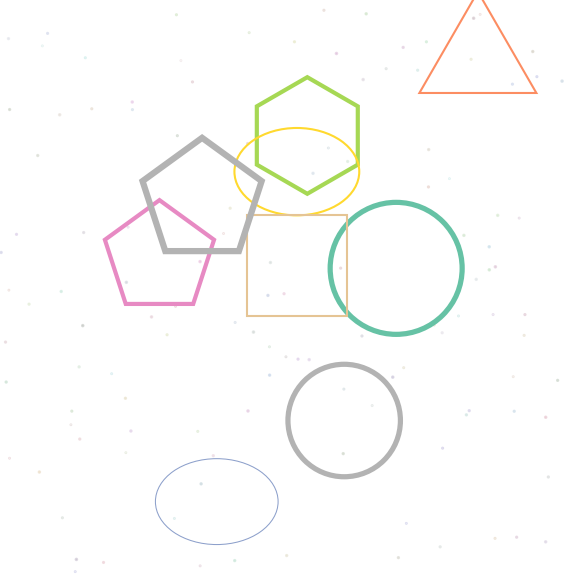[{"shape": "circle", "thickness": 2.5, "radius": 0.57, "center": [0.686, 0.534]}, {"shape": "triangle", "thickness": 1, "radius": 0.58, "center": [0.828, 0.897]}, {"shape": "oval", "thickness": 0.5, "radius": 0.53, "center": [0.375, 0.131]}, {"shape": "pentagon", "thickness": 2, "radius": 0.5, "center": [0.276, 0.553]}, {"shape": "hexagon", "thickness": 2, "radius": 0.5, "center": [0.532, 0.765]}, {"shape": "oval", "thickness": 1, "radius": 0.54, "center": [0.514, 0.702]}, {"shape": "square", "thickness": 1, "radius": 0.44, "center": [0.515, 0.54]}, {"shape": "circle", "thickness": 2.5, "radius": 0.49, "center": [0.596, 0.271]}, {"shape": "pentagon", "thickness": 3, "radius": 0.54, "center": [0.35, 0.652]}]